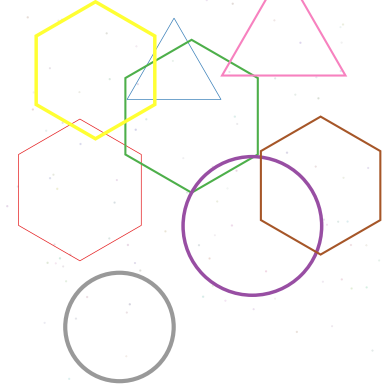[{"shape": "hexagon", "thickness": 0.5, "radius": 0.92, "center": [0.208, 0.507]}, {"shape": "triangle", "thickness": 0.5, "radius": 0.7, "center": [0.452, 0.812]}, {"shape": "hexagon", "thickness": 1.5, "radius": 0.99, "center": [0.498, 0.698]}, {"shape": "circle", "thickness": 2.5, "radius": 0.9, "center": [0.656, 0.413]}, {"shape": "hexagon", "thickness": 2.5, "radius": 0.89, "center": [0.248, 0.817]}, {"shape": "hexagon", "thickness": 1.5, "radius": 0.9, "center": [0.833, 0.518]}, {"shape": "triangle", "thickness": 1.5, "radius": 0.93, "center": [0.737, 0.896]}, {"shape": "circle", "thickness": 3, "radius": 0.7, "center": [0.31, 0.151]}]